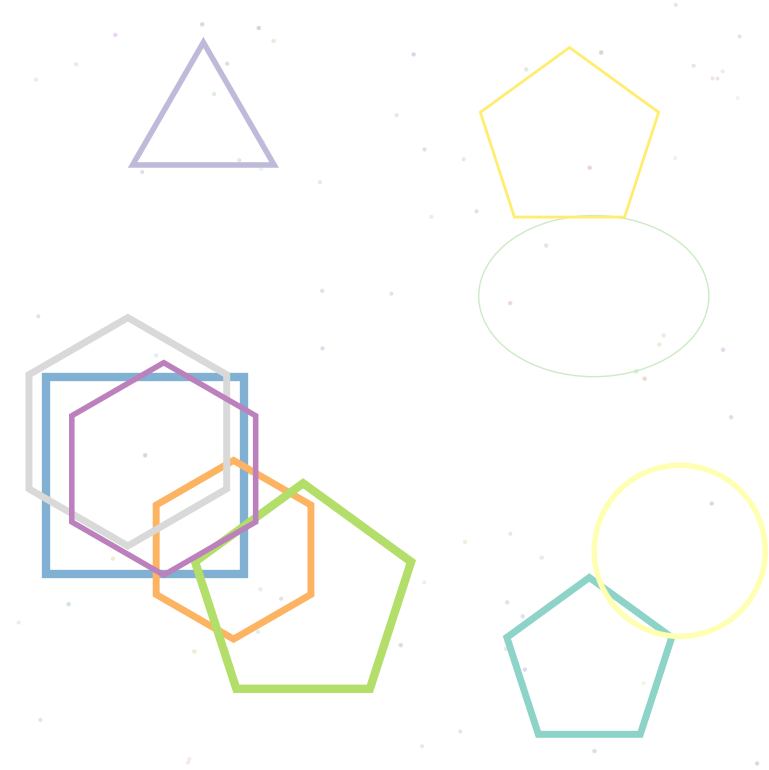[{"shape": "pentagon", "thickness": 2.5, "radius": 0.56, "center": [0.765, 0.137]}, {"shape": "circle", "thickness": 2, "radius": 0.56, "center": [0.883, 0.285]}, {"shape": "triangle", "thickness": 2, "radius": 0.53, "center": [0.264, 0.839]}, {"shape": "square", "thickness": 3, "radius": 0.64, "center": [0.188, 0.382]}, {"shape": "hexagon", "thickness": 2.5, "radius": 0.58, "center": [0.303, 0.286]}, {"shape": "pentagon", "thickness": 3, "radius": 0.74, "center": [0.394, 0.225]}, {"shape": "hexagon", "thickness": 2.5, "radius": 0.74, "center": [0.166, 0.439]}, {"shape": "hexagon", "thickness": 2, "radius": 0.69, "center": [0.213, 0.391]}, {"shape": "oval", "thickness": 0.5, "radius": 0.75, "center": [0.771, 0.615]}, {"shape": "pentagon", "thickness": 1, "radius": 0.61, "center": [0.74, 0.817]}]